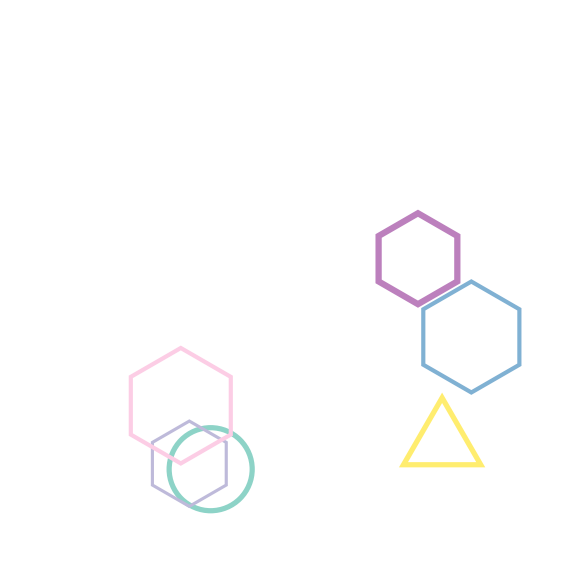[{"shape": "circle", "thickness": 2.5, "radius": 0.36, "center": [0.365, 0.187]}, {"shape": "hexagon", "thickness": 1.5, "radius": 0.37, "center": [0.328, 0.196]}, {"shape": "hexagon", "thickness": 2, "radius": 0.48, "center": [0.816, 0.416]}, {"shape": "hexagon", "thickness": 2, "radius": 0.5, "center": [0.313, 0.297]}, {"shape": "hexagon", "thickness": 3, "radius": 0.39, "center": [0.724, 0.551]}, {"shape": "triangle", "thickness": 2.5, "radius": 0.39, "center": [0.766, 0.233]}]